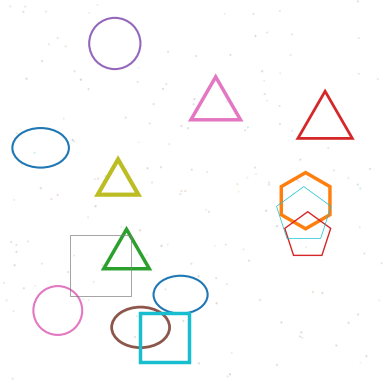[{"shape": "oval", "thickness": 1.5, "radius": 0.35, "center": [0.469, 0.235]}, {"shape": "oval", "thickness": 1.5, "radius": 0.37, "center": [0.106, 0.616]}, {"shape": "hexagon", "thickness": 2.5, "radius": 0.36, "center": [0.794, 0.479]}, {"shape": "triangle", "thickness": 2.5, "radius": 0.34, "center": [0.329, 0.336]}, {"shape": "triangle", "thickness": 2, "radius": 0.41, "center": [0.844, 0.681]}, {"shape": "pentagon", "thickness": 1, "radius": 0.31, "center": [0.799, 0.387]}, {"shape": "circle", "thickness": 1.5, "radius": 0.33, "center": [0.298, 0.887]}, {"shape": "oval", "thickness": 2, "radius": 0.38, "center": [0.365, 0.15]}, {"shape": "circle", "thickness": 1.5, "radius": 0.32, "center": [0.15, 0.193]}, {"shape": "triangle", "thickness": 2.5, "radius": 0.37, "center": [0.56, 0.726]}, {"shape": "square", "thickness": 0.5, "radius": 0.4, "center": [0.261, 0.311]}, {"shape": "triangle", "thickness": 3, "radius": 0.31, "center": [0.307, 0.525]}, {"shape": "pentagon", "thickness": 0.5, "radius": 0.37, "center": [0.789, 0.441]}, {"shape": "square", "thickness": 2.5, "radius": 0.32, "center": [0.427, 0.124]}]